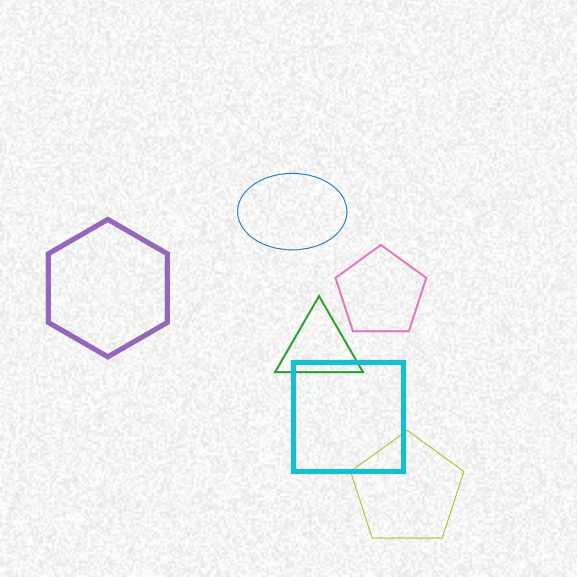[{"shape": "oval", "thickness": 0.5, "radius": 0.47, "center": [0.506, 0.633]}, {"shape": "triangle", "thickness": 1, "radius": 0.44, "center": [0.552, 0.399]}, {"shape": "hexagon", "thickness": 2.5, "radius": 0.59, "center": [0.187, 0.5]}, {"shape": "pentagon", "thickness": 1, "radius": 0.41, "center": [0.66, 0.492]}, {"shape": "pentagon", "thickness": 0.5, "radius": 0.52, "center": [0.705, 0.151]}, {"shape": "square", "thickness": 2.5, "radius": 0.47, "center": [0.603, 0.278]}]